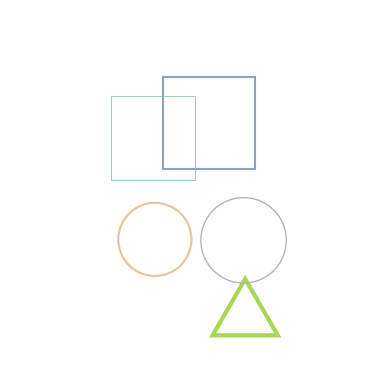[{"shape": "square", "thickness": 0.5, "radius": 0.55, "center": [0.396, 0.641]}, {"shape": "square", "thickness": 1.5, "radius": 0.6, "center": [0.542, 0.68]}, {"shape": "triangle", "thickness": 3, "radius": 0.49, "center": [0.637, 0.178]}, {"shape": "circle", "thickness": 1.5, "radius": 0.47, "center": [0.402, 0.378]}, {"shape": "circle", "thickness": 1, "radius": 0.55, "center": [0.633, 0.376]}]